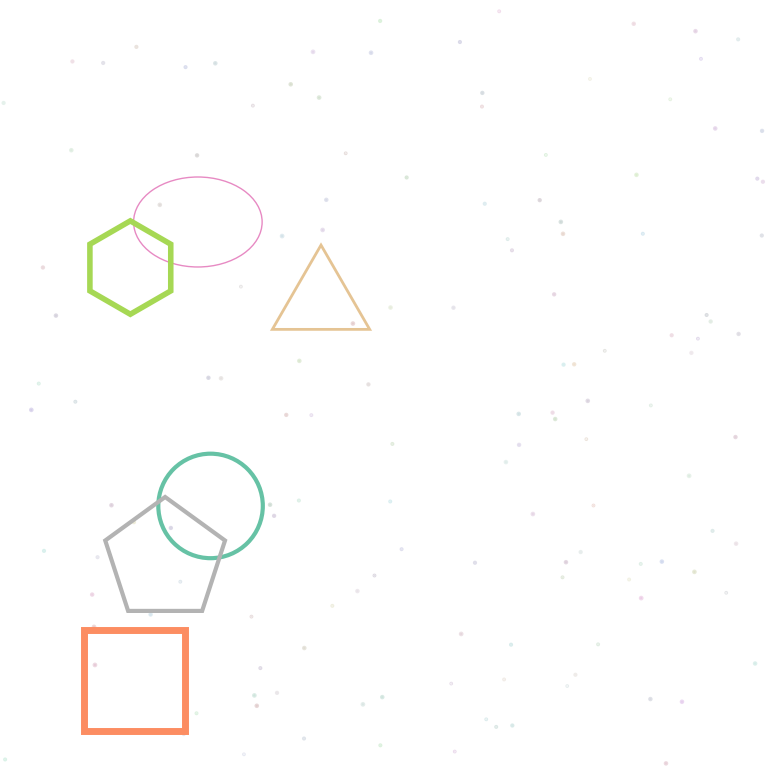[{"shape": "circle", "thickness": 1.5, "radius": 0.34, "center": [0.273, 0.343]}, {"shape": "square", "thickness": 2.5, "radius": 0.33, "center": [0.175, 0.116]}, {"shape": "oval", "thickness": 0.5, "radius": 0.42, "center": [0.257, 0.712]}, {"shape": "hexagon", "thickness": 2, "radius": 0.3, "center": [0.169, 0.653]}, {"shape": "triangle", "thickness": 1, "radius": 0.36, "center": [0.417, 0.609]}, {"shape": "pentagon", "thickness": 1.5, "radius": 0.41, "center": [0.214, 0.273]}]